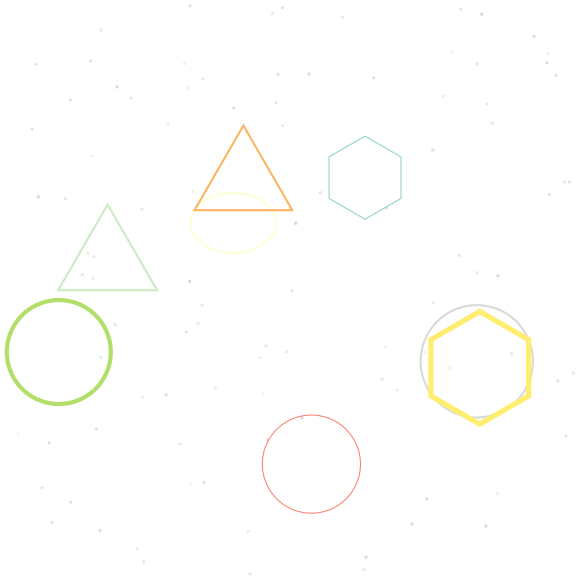[{"shape": "hexagon", "thickness": 0.5, "radius": 0.36, "center": [0.632, 0.692]}, {"shape": "oval", "thickness": 0.5, "radius": 0.37, "center": [0.404, 0.613]}, {"shape": "circle", "thickness": 0.5, "radius": 0.42, "center": [0.539, 0.195]}, {"shape": "triangle", "thickness": 1, "radius": 0.49, "center": [0.422, 0.684]}, {"shape": "circle", "thickness": 2, "radius": 0.45, "center": [0.102, 0.39]}, {"shape": "circle", "thickness": 1, "radius": 0.49, "center": [0.826, 0.374]}, {"shape": "triangle", "thickness": 1, "radius": 0.49, "center": [0.186, 0.546]}, {"shape": "hexagon", "thickness": 2.5, "radius": 0.49, "center": [0.831, 0.362]}]